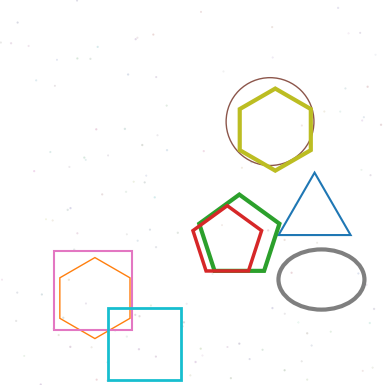[{"shape": "triangle", "thickness": 1.5, "radius": 0.54, "center": [0.817, 0.444]}, {"shape": "hexagon", "thickness": 1, "radius": 0.53, "center": [0.247, 0.226]}, {"shape": "pentagon", "thickness": 3, "radius": 0.55, "center": [0.622, 0.385]}, {"shape": "pentagon", "thickness": 2.5, "radius": 0.47, "center": [0.59, 0.372]}, {"shape": "circle", "thickness": 1, "radius": 0.57, "center": [0.701, 0.684]}, {"shape": "square", "thickness": 1.5, "radius": 0.51, "center": [0.241, 0.246]}, {"shape": "oval", "thickness": 3, "radius": 0.56, "center": [0.835, 0.274]}, {"shape": "hexagon", "thickness": 3, "radius": 0.53, "center": [0.715, 0.663]}, {"shape": "square", "thickness": 2, "radius": 0.47, "center": [0.376, 0.106]}]